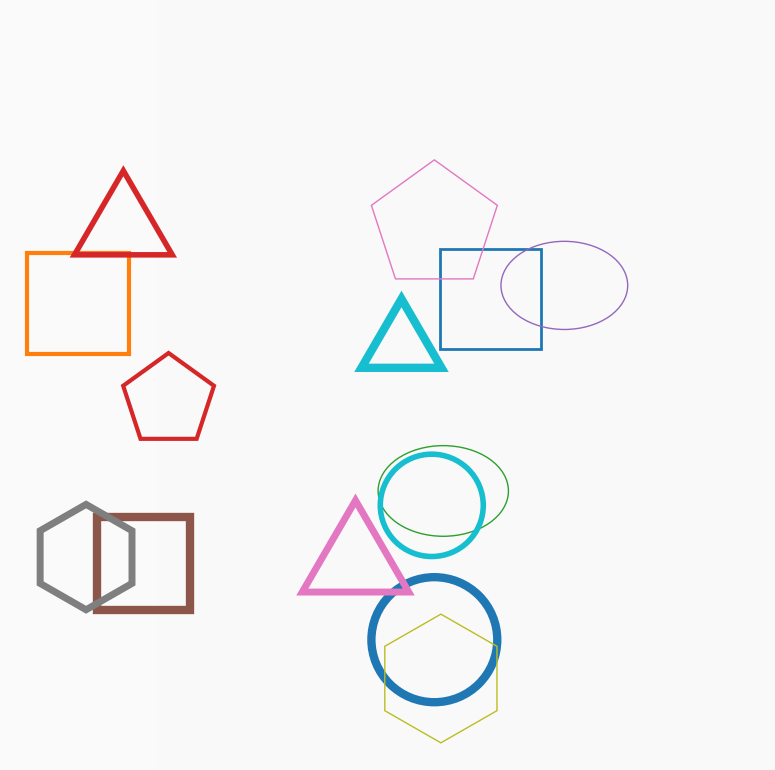[{"shape": "square", "thickness": 1, "radius": 0.32, "center": [0.633, 0.611]}, {"shape": "circle", "thickness": 3, "radius": 0.41, "center": [0.56, 0.169]}, {"shape": "square", "thickness": 1.5, "radius": 0.33, "center": [0.101, 0.606]}, {"shape": "oval", "thickness": 0.5, "radius": 0.42, "center": [0.572, 0.362]}, {"shape": "triangle", "thickness": 2, "radius": 0.36, "center": [0.159, 0.705]}, {"shape": "pentagon", "thickness": 1.5, "radius": 0.31, "center": [0.218, 0.48]}, {"shape": "oval", "thickness": 0.5, "radius": 0.41, "center": [0.728, 0.629]}, {"shape": "square", "thickness": 3, "radius": 0.3, "center": [0.185, 0.268]}, {"shape": "triangle", "thickness": 2.5, "radius": 0.4, "center": [0.459, 0.271]}, {"shape": "pentagon", "thickness": 0.5, "radius": 0.43, "center": [0.56, 0.707]}, {"shape": "hexagon", "thickness": 2.5, "radius": 0.34, "center": [0.111, 0.277]}, {"shape": "hexagon", "thickness": 0.5, "radius": 0.42, "center": [0.569, 0.119]}, {"shape": "triangle", "thickness": 3, "radius": 0.3, "center": [0.518, 0.552]}, {"shape": "circle", "thickness": 2, "radius": 0.33, "center": [0.557, 0.344]}]